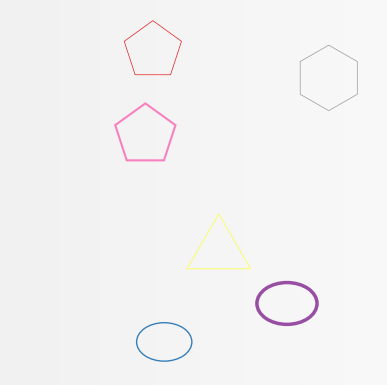[{"shape": "pentagon", "thickness": 0.5, "radius": 0.39, "center": [0.394, 0.869]}, {"shape": "oval", "thickness": 1, "radius": 0.36, "center": [0.424, 0.112]}, {"shape": "oval", "thickness": 2.5, "radius": 0.39, "center": [0.741, 0.212]}, {"shape": "triangle", "thickness": 0.5, "radius": 0.47, "center": [0.565, 0.349]}, {"shape": "pentagon", "thickness": 1.5, "radius": 0.41, "center": [0.375, 0.65]}, {"shape": "hexagon", "thickness": 0.5, "radius": 0.43, "center": [0.848, 0.798]}]